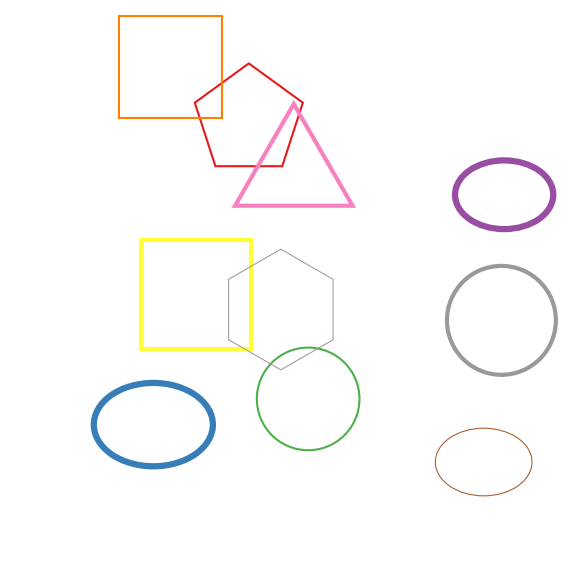[{"shape": "pentagon", "thickness": 1, "radius": 0.49, "center": [0.431, 0.791]}, {"shape": "oval", "thickness": 3, "radius": 0.52, "center": [0.266, 0.264]}, {"shape": "circle", "thickness": 1, "radius": 0.44, "center": [0.534, 0.308]}, {"shape": "oval", "thickness": 3, "radius": 0.43, "center": [0.873, 0.662]}, {"shape": "square", "thickness": 1, "radius": 0.44, "center": [0.295, 0.883]}, {"shape": "square", "thickness": 2, "radius": 0.47, "center": [0.339, 0.489]}, {"shape": "oval", "thickness": 0.5, "radius": 0.42, "center": [0.838, 0.199]}, {"shape": "triangle", "thickness": 2, "radius": 0.59, "center": [0.509, 0.702]}, {"shape": "hexagon", "thickness": 0.5, "radius": 0.52, "center": [0.486, 0.463]}, {"shape": "circle", "thickness": 2, "radius": 0.47, "center": [0.868, 0.444]}]